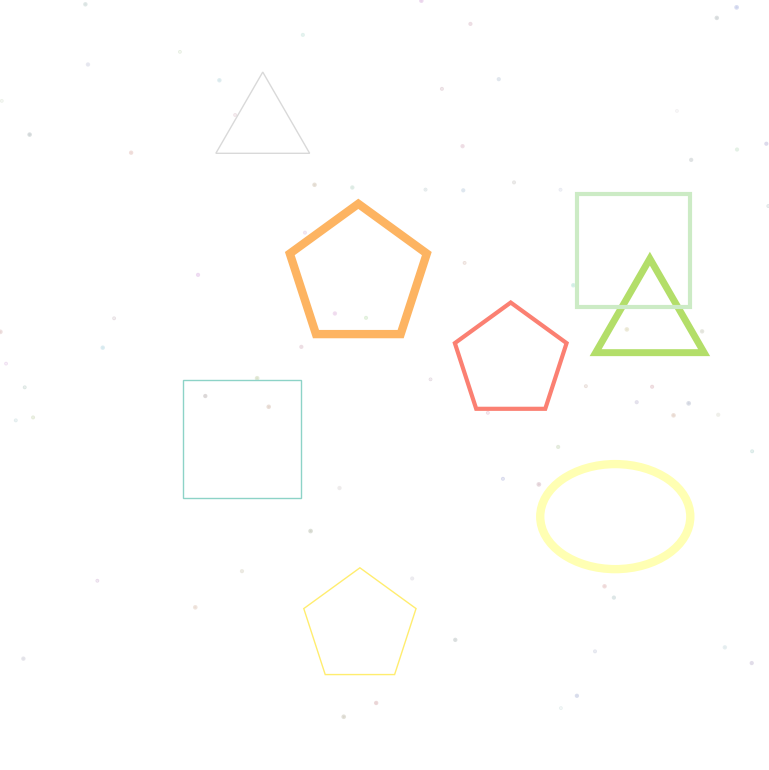[{"shape": "square", "thickness": 0.5, "radius": 0.38, "center": [0.314, 0.43]}, {"shape": "oval", "thickness": 3, "radius": 0.49, "center": [0.799, 0.329]}, {"shape": "pentagon", "thickness": 1.5, "radius": 0.38, "center": [0.663, 0.531]}, {"shape": "pentagon", "thickness": 3, "radius": 0.47, "center": [0.465, 0.642]}, {"shape": "triangle", "thickness": 2.5, "radius": 0.41, "center": [0.844, 0.583]}, {"shape": "triangle", "thickness": 0.5, "radius": 0.35, "center": [0.341, 0.836]}, {"shape": "square", "thickness": 1.5, "radius": 0.37, "center": [0.823, 0.675]}, {"shape": "pentagon", "thickness": 0.5, "radius": 0.38, "center": [0.467, 0.186]}]